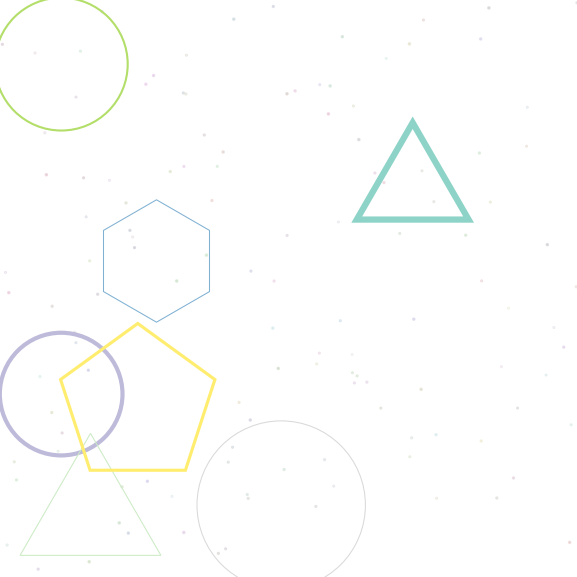[{"shape": "triangle", "thickness": 3, "radius": 0.56, "center": [0.715, 0.675]}, {"shape": "circle", "thickness": 2, "radius": 0.53, "center": [0.106, 0.317]}, {"shape": "hexagon", "thickness": 0.5, "radius": 0.53, "center": [0.271, 0.547]}, {"shape": "circle", "thickness": 1, "radius": 0.57, "center": [0.106, 0.888]}, {"shape": "circle", "thickness": 0.5, "radius": 0.73, "center": [0.487, 0.125]}, {"shape": "triangle", "thickness": 0.5, "radius": 0.7, "center": [0.157, 0.108]}, {"shape": "pentagon", "thickness": 1.5, "radius": 0.7, "center": [0.239, 0.299]}]